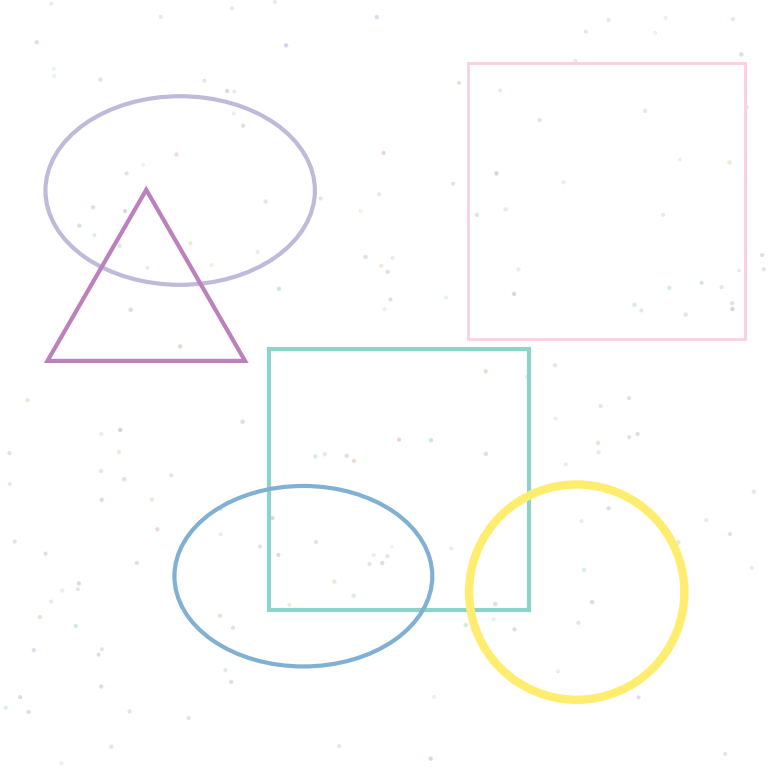[{"shape": "square", "thickness": 1.5, "radius": 0.85, "center": [0.518, 0.377]}, {"shape": "oval", "thickness": 1.5, "radius": 0.87, "center": [0.234, 0.753]}, {"shape": "oval", "thickness": 1.5, "radius": 0.84, "center": [0.394, 0.252]}, {"shape": "square", "thickness": 1, "radius": 0.9, "center": [0.788, 0.739]}, {"shape": "triangle", "thickness": 1.5, "radius": 0.74, "center": [0.19, 0.605]}, {"shape": "circle", "thickness": 3, "radius": 0.7, "center": [0.749, 0.231]}]